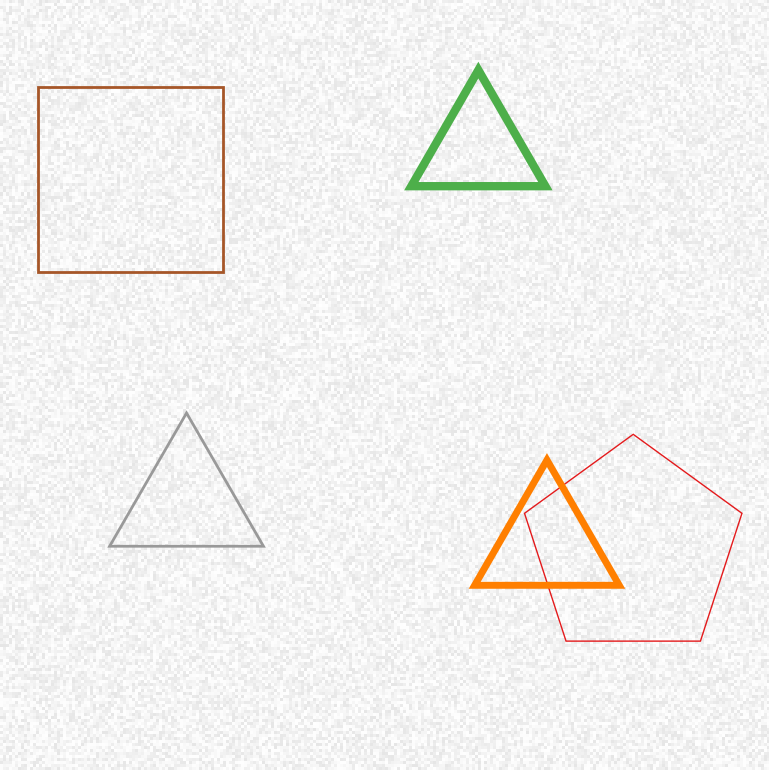[{"shape": "pentagon", "thickness": 0.5, "radius": 0.74, "center": [0.822, 0.287]}, {"shape": "triangle", "thickness": 3, "radius": 0.5, "center": [0.621, 0.808]}, {"shape": "triangle", "thickness": 2.5, "radius": 0.54, "center": [0.71, 0.294]}, {"shape": "square", "thickness": 1, "radius": 0.6, "center": [0.169, 0.767]}, {"shape": "triangle", "thickness": 1, "radius": 0.58, "center": [0.242, 0.348]}]